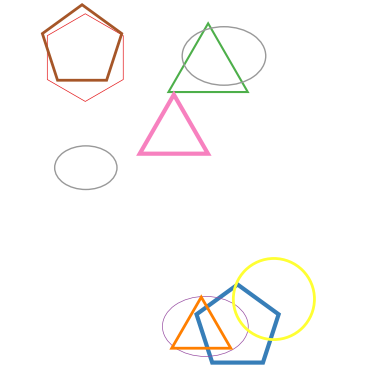[{"shape": "hexagon", "thickness": 0.5, "radius": 0.57, "center": [0.222, 0.85]}, {"shape": "pentagon", "thickness": 3, "radius": 0.56, "center": [0.617, 0.149]}, {"shape": "triangle", "thickness": 1.5, "radius": 0.59, "center": [0.541, 0.82]}, {"shape": "oval", "thickness": 0.5, "radius": 0.56, "center": [0.533, 0.152]}, {"shape": "triangle", "thickness": 2, "radius": 0.44, "center": [0.523, 0.14]}, {"shape": "circle", "thickness": 2, "radius": 0.53, "center": [0.711, 0.223]}, {"shape": "pentagon", "thickness": 2, "radius": 0.54, "center": [0.213, 0.879]}, {"shape": "triangle", "thickness": 3, "radius": 0.51, "center": [0.452, 0.652]}, {"shape": "oval", "thickness": 1, "radius": 0.4, "center": [0.223, 0.564]}, {"shape": "oval", "thickness": 1, "radius": 0.54, "center": [0.582, 0.855]}]